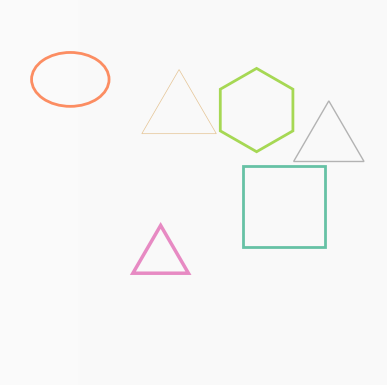[{"shape": "square", "thickness": 2, "radius": 0.53, "center": [0.732, 0.464]}, {"shape": "oval", "thickness": 2, "radius": 0.5, "center": [0.181, 0.794]}, {"shape": "triangle", "thickness": 2.5, "radius": 0.41, "center": [0.415, 0.332]}, {"shape": "hexagon", "thickness": 2, "radius": 0.54, "center": [0.662, 0.714]}, {"shape": "triangle", "thickness": 0.5, "radius": 0.56, "center": [0.462, 0.708]}, {"shape": "triangle", "thickness": 1, "radius": 0.52, "center": [0.849, 0.633]}]